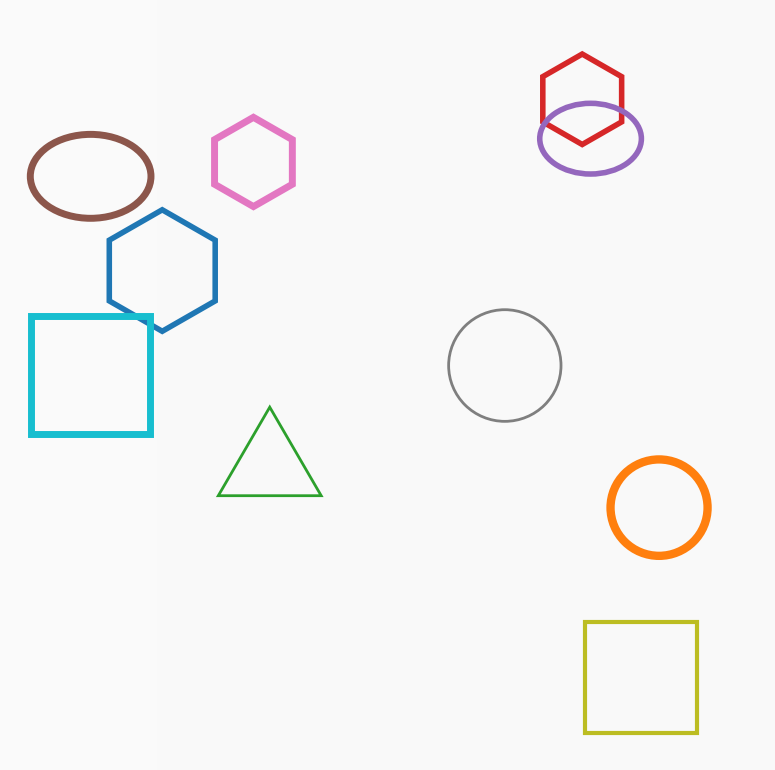[{"shape": "hexagon", "thickness": 2, "radius": 0.39, "center": [0.209, 0.649]}, {"shape": "circle", "thickness": 3, "radius": 0.31, "center": [0.85, 0.341]}, {"shape": "triangle", "thickness": 1, "radius": 0.38, "center": [0.348, 0.395]}, {"shape": "hexagon", "thickness": 2, "radius": 0.29, "center": [0.751, 0.871]}, {"shape": "oval", "thickness": 2, "radius": 0.33, "center": [0.762, 0.82]}, {"shape": "oval", "thickness": 2.5, "radius": 0.39, "center": [0.117, 0.771]}, {"shape": "hexagon", "thickness": 2.5, "radius": 0.29, "center": [0.327, 0.79]}, {"shape": "circle", "thickness": 1, "radius": 0.36, "center": [0.651, 0.525]}, {"shape": "square", "thickness": 1.5, "radius": 0.36, "center": [0.828, 0.12]}, {"shape": "square", "thickness": 2.5, "radius": 0.38, "center": [0.116, 0.513]}]